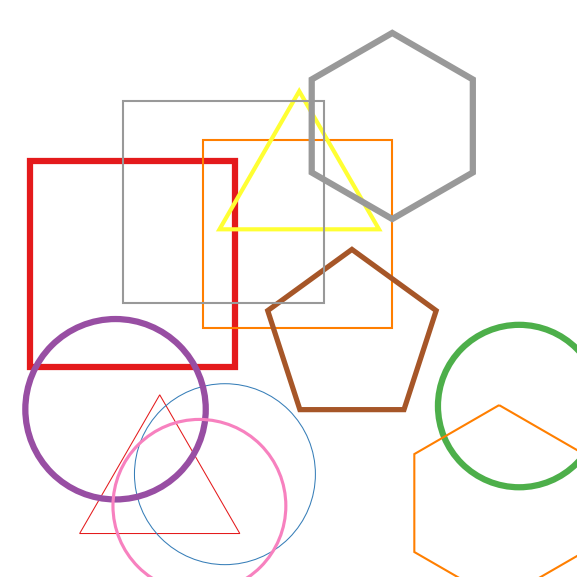[{"shape": "square", "thickness": 3, "radius": 0.89, "center": [0.23, 0.542]}, {"shape": "triangle", "thickness": 0.5, "radius": 0.8, "center": [0.277, 0.155]}, {"shape": "circle", "thickness": 0.5, "radius": 0.78, "center": [0.389, 0.178]}, {"shape": "circle", "thickness": 3, "radius": 0.7, "center": [0.899, 0.296]}, {"shape": "circle", "thickness": 3, "radius": 0.78, "center": [0.2, 0.29]}, {"shape": "hexagon", "thickness": 1, "radius": 0.85, "center": [0.864, 0.128]}, {"shape": "square", "thickness": 1, "radius": 0.82, "center": [0.515, 0.594]}, {"shape": "triangle", "thickness": 2, "radius": 0.8, "center": [0.518, 0.682]}, {"shape": "pentagon", "thickness": 2.5, "radius": 0.77, "center": [0.609, 0.414]}, {"shape": "circle", "thickness": 1.5, "radius": 0.75, "center": [0.345, 0.123]}, {"shape": "square", "thickness": 1, "radius": 0.87, "center": [0.387, 0.649]}, {"shape": "hexagon", "thickness": 3, "radius": 0.81, "center": [0.679, 0.781]}]